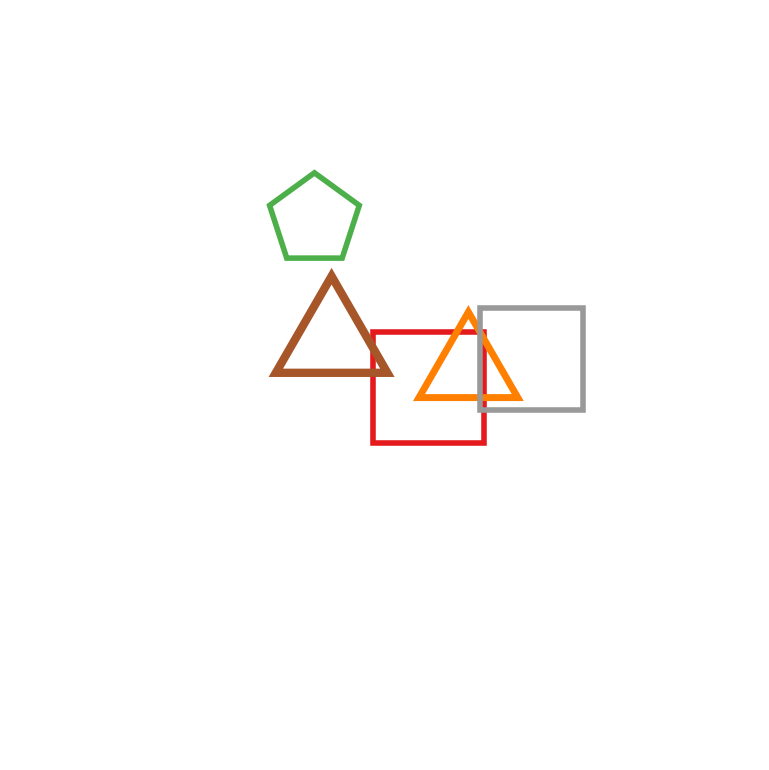[{"shape": "square", "thickness": 2, "radius": 0.36, "center": [0.556, 0.497]}, {"shape": "pentagon", "thickness": 2, "radius": 0.31, "center": [0.408, 0.714]}, {"shape": "triangle", "thickness": 2.5, "radius": 0.37, "center": [0.608, 0.521]}, {"shape": "triangle", "thickness": 3, "radius": 0.42, "center": [0.431, 0.558]}, {"shape": "square", "thickness": 2, "radius": 0.33, "center": [0.69, 0.534]}]